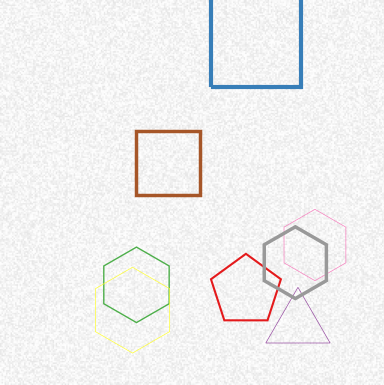[{"shape": "pentagon", "thickness": 1.5, "radius": 0.48, "center": [0.639, 0.245]}, {"shape": "square", "thickness": 3, "radius": 0.58, "center": [0.665, 0.89]}, {"shape": "hexagon", "thickness": 1, "radius": 0.49, "center": [0.354, 0.26]}, {"shape": "triangle", "thickness": 0.5, "radius": 0.48, "center": [0.774, 0.157]}, {"shape": "hexagon", "thickness": 0.5, "radius": 0.56, "center": [0.344, 0.194]}, {"shape": "square", "thickness": 2.5, "radius": 0.42, "center": [0.435, 0.576]}, {"shape": "hexagon", "thickness": 0.5, "radius": 0.46, "center": [0.818, 0.364]}, {"shape": "hexagon", "thickness": 2.5, "radius": 0.47, "center": [0.767, 0.318]}]